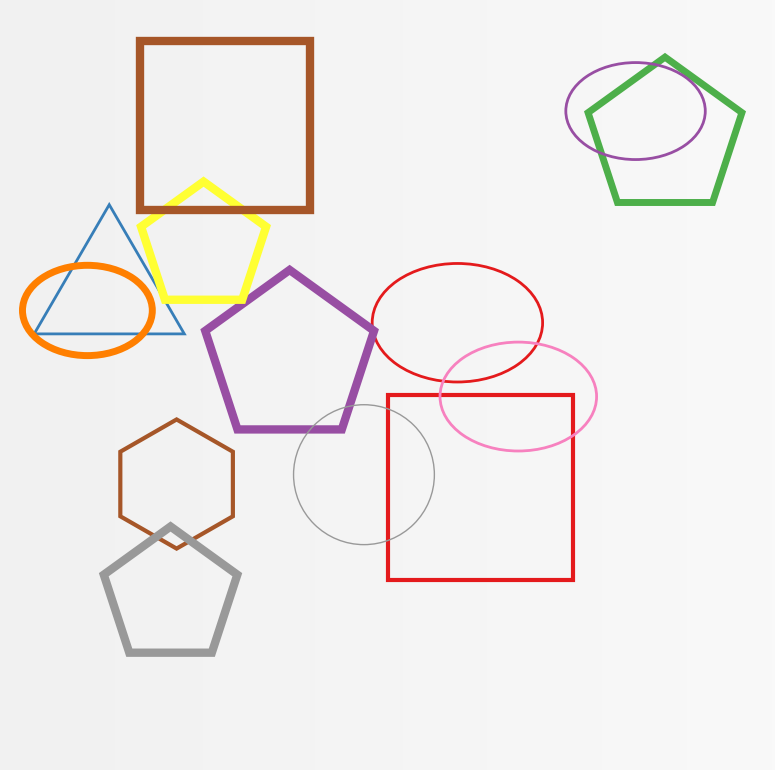[{"shape": "square", "thickness": 1.5, "radius": 0.6, "center": [0.62, 0.367]}, {"shape": "oval", "thickness": 1, "radius": 0.55, "center": [0.59, 0.581]}, {"shape": "triangle", "thickness": 1, "radius": 0.56, "center": [0.141, 0.622]}, {"shape": "pentagon", "thickness": 2.5, "radius": 0.52, "center": [0.858, 0.821]}, {"shape": "oval", "thickness": 1, "radius": 0.45, "center": [0.82, 0.856]}, {"shape": "pentagon", "thickness": 3, "radius": 0.57, "center": [0.374, 0.535]}, {"shape": "oval", "thickness": 2.5, "radius": 0.42, "center": [0.113, 0.597]}, {"shape": "pentagon", "thickness": 3, "radius": 0.42, "center": [0.263, 0.679]}, {"shape": "hexagon", "thickness": 1.5, "radius": 0.42, "center": [0.228, 0.371]}, {"shape": "square", "thickness": 3, "radius": 0.55, "center": [0.29, 0.837]}, {"shape": "oval", "thickness": 1, "radius": 0.51, "center": [0.669, 0.485]}, {"shape": "pentagon", "thickness": 3, "radius": 0.45, "center": [0.22, 0.226]}, {"shape": "circle", "thickness": 0.5, "radius": 0.45, "center": [0.47, 0.384]}]